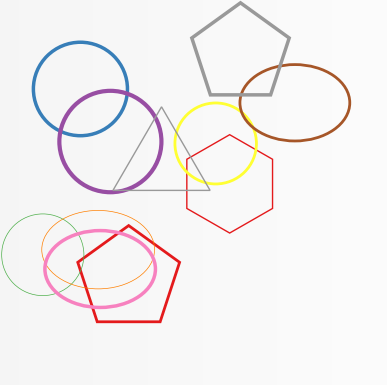[{"shape": "pentagon", "thickness": 2, "radius": 0.69, "center": [0.332, 0.276]}, {"shape": "hexagon", "thickness": 1, "radius": 0.64, "center": [0.593, 0.522]}, {"shape": "circle", "thickness": 2.5, "radius": 0.61, "center": [0.208, 0.769]}, {"shape": "circle", "thickness": 0.5, "radius": 0.53, "center": [0.11, 0.338]}, {"shape": "circle", "thickness": 3, "radius": 0.66, "center": [0.285, 0.632]}, {"shape": "oval", "thickness": 0.5, "radius": 0.73, "center": [0.253, 0.352]}, {"shape": "circle", "thickness": 2, "radius": 0.53, "center": [0.557, 0.627]}, {"shape": "oval", "thickness": 2, "radius": 0.71, "center": [0.761, 0.733]}, {"shape": "oval", "thickness": 2.5, "radius": 0.71, "center": [0.259, 0.301]}, {"shape": "pentagon", "thickness": 2.5, "radius": 0.66, "center": [0.621, 0.86]}, {"shape": "triangle", "thickness": 1, "radius": 0.72, "center": [0.417, 0.578]}]